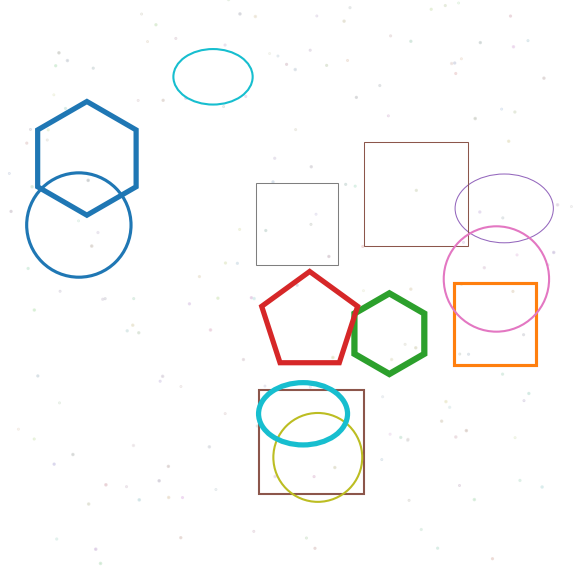[{"shape": "circle", "thickness": 1.5, "radius": 0.45, "center": [0.137, 0.609]}, {"shape": "hexagon", "thickness": 2.5, "radius": 0.49, "center": [0.15, 0.725]}, {"shape": "square", "thickness": 1.5, "radius": 0.36, "center": [0.858, 0.438]}, {"shape": "hexagon", "thickness": 3, "radius": 0.35, "center": [0.674, 0.421]}, {"shape": "pentagon", "thickness": 2.5, "radius": 0.44, "center": [0.536, 0.442]}, {"shape": "oval", "thickness": 0.5, "radius": 0.43, "center": [0.873, 0.638]}, {"shape": "square", "thickness": 0.5, "radius": 0.45, "center": [0.721, 0.663]}, {"shape": "square", "thickness": 1, "radius": 0.45, "center": [0.54, 0.234]}, {"shape": "circle", "thickness": 1, "radius": 0.46, "center": [0.86, 0.516]}, {"shape": "square", "thickness": 0.5, "radius": 0.35, "center": [0.514, 0.611]}, {"shape": "circle", "thickness": 1, "radius": 0.38, "center": [0.55, 0.207]}, {"shape": "oval", "thickness": 2.5, "radius": 0.39, "center": [0.525, 0.283]}, {"shape": "oval", "thickness": 1, "radius": 0.34, "center": [0.369, 0.866]}]